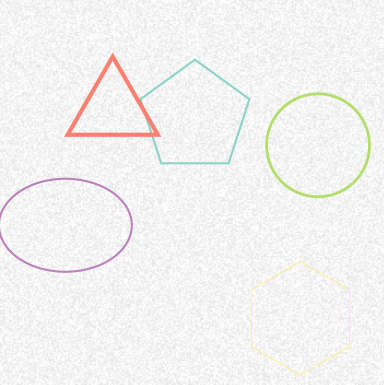[{"shape": "pentagon", "thickness": 1.5, "radius": 0.74, "center": [0.506, 0.696]}, {"shape": "triangle", "thickness": 3, "radius": 0.68, "center": [0.293, 0.718]}, {"shape": "circle", "thickness": 2, "radius": 0.67, "center": [0.826, 0.623]}, {"shape": "oval", "thickness": 1.5, "radius": 0.86, "center": [0.17, 0.415]}, {"shape": "hexagon", "thickness": 0.5, "radius": 0.74, "center": [0.78, 0.173]}]